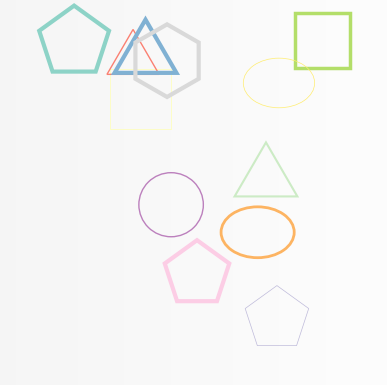[{"shape": "pentagon", "thickness": 3, "radius": 0.47, "center": [0.191, 0.891]}, {"shape": "square", "thickness": 0.5, "radius": 0.39, "center": [0.362, 0.742]}, {"shape": "pentagon", "thickness": 0.5, "radius": 0.43, "center": [0.715, 0.172]}, {"shape": "triangle", "thickness": 1, "radius": 0.39, "center": [0.343, 0.846]}, {"shape": "triangle", "thickness": 3, "radius": 0.46, "center": [0.375, 0.857]}, {"shape": "oval", "thickness": 2, "radius": 0.47, "center": [0.665, 0.397]}, {"shape": "square", "thickness": 2.5, "radius": 0.36, "center": [0.832, 0.895]}, {"shape": "pentagon", "thickness": 3, "radius": 0.44, "center": [0.508, 0.289]}, {"shape": "hexagon", "thickness": 3, "radius": 0.47, "center": [0.431, 0.842]}, {"shape": "circle", "thickness": 1, "radius": 0.42, "center": [0.442, 0.468]}, {"shape": "triangle", "thickness": 1.5, "radius": 0.47, "center": [0.686, 0.537]}, {"shape": "oval", "thickness": 0.5, "radius": 0.46, "center": [0.72, 0.784]}]